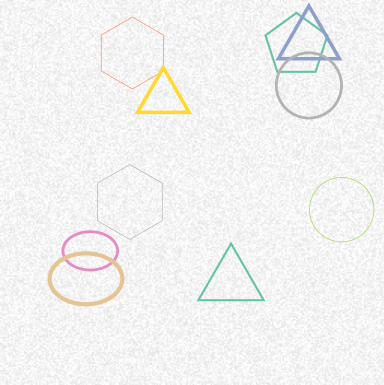[{"shape": "triangle", "thickness": 1.5, "radius": 0.49, "center": [0.6, 0.269]}, {"shape": "pentagon", "thickness": 1.5, "radius": 0.42, "center": [0.77, 0.882]}, {"shape": "hexagon", "thickness": 0.5, "radius": 0.47, "center": [0.344, 0.862]}, {"shape": "triangle", "thickness": 2.5, "radius": 0.46, "center": [0.802, 0.893]}, {"shape": "oval", "thickness": 2, "radius": 0.36, "center": [0.234, 0.348]}, {"shape": "circle", "thickness": 0.5, "radius": 0.42, "center": [0.888, 0.455]}, {"shape": "triangle", "thickness": 2.5, "radius": 0.39, "center": [0.424, 0.747]}, {"shape": "oval", "thickness": 3, "radius": 0.47, "center": [0.223, 0.276]}, {"shape": "circle", "thickness": 2, "radius": 0.42, "center": [0.802, 0.778]}, {"shape": "hexagon", "thickness": 0.5, "radius": 0.49, "center": [0.337, 0.475]}]